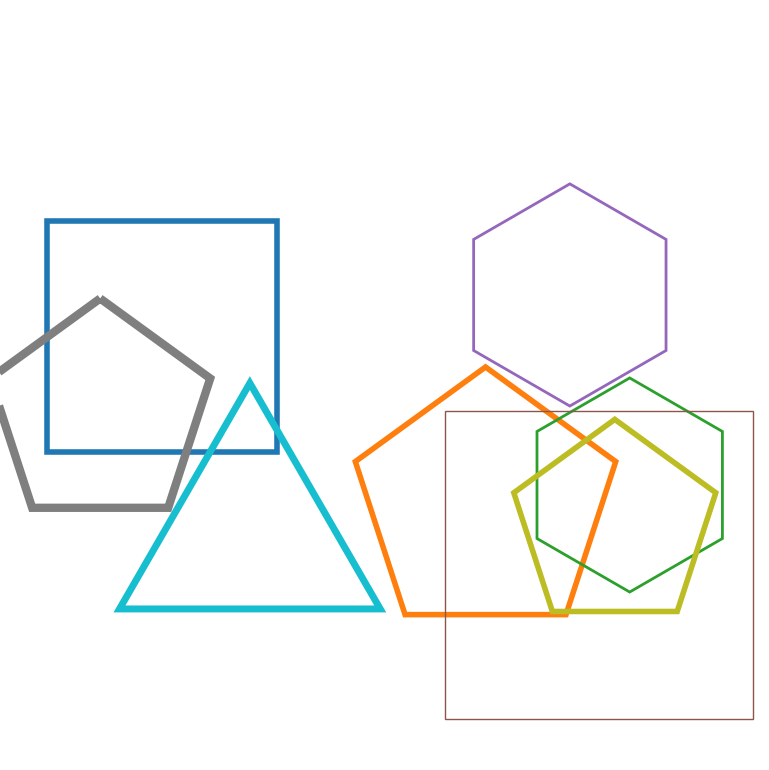[{"shape": "square", "thickness": 2, "radius": 0.75, "center": [0.21, 0.563]}, {"shape": "pentagon", "thickness": 2, "radius": 0.89, "center": [0.631, 0.346]}, {"shape": "hexagon", "thickness": 1, "radius": 0.7, "center": [0.818, 0.37]}, {"shape": "hexagon", "thickness": 1, "radius": 0.72, "center": [0.74, 0.617]}, {"shape": "square", "thickness": 0.5, "radius": 1.0, "center": [0.778, 0.267]}, {"shape": "pentagon", "thickness": 3, "radius": 0.75, "center": [0.13, 0.462]}, {"shape": "pentagon", "thickness": 2, "radius": 0.69, "center": [0.798, 0.317]}, {"shape": "triangle", "thickness": 2.5, "radius": 0.98, "center": [0.324, 0.307]}]